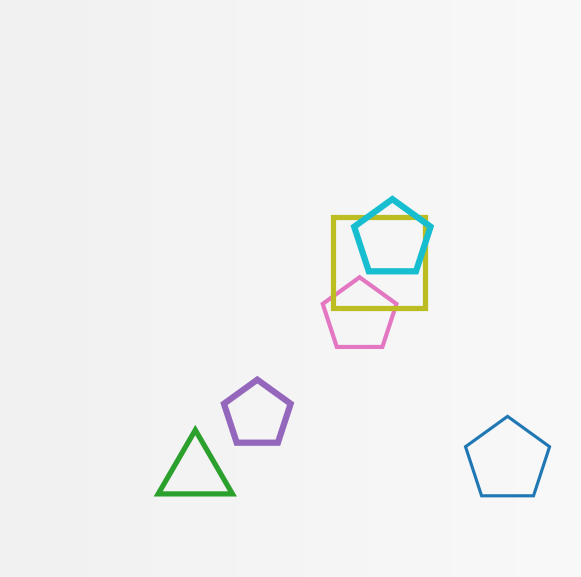[{"shape": "pentagon", "thickness": 1.5, "radius": 0.38, "center": [0.873, 0.202]}, {"shape": "triangle", "thickness": 2.5, "radius": 0.37, "center": [0.336, 0.181]}, {"shape": "pentagon", "thickness": 3, "radius": 0.3, "center": [0.443, 0.281]}, {"shape": "pentagon", "thickness": 2, "radius": 0.33, "center": [0.619, 0.452]}, {"shape": "square", "thickness": 2.5, "radius": 0.39, "center": [0.652, 0.544]}, {"shape": "pentagon", "thickness": 3, "radius": 0.35, "center": [0.675, 0.585]}]